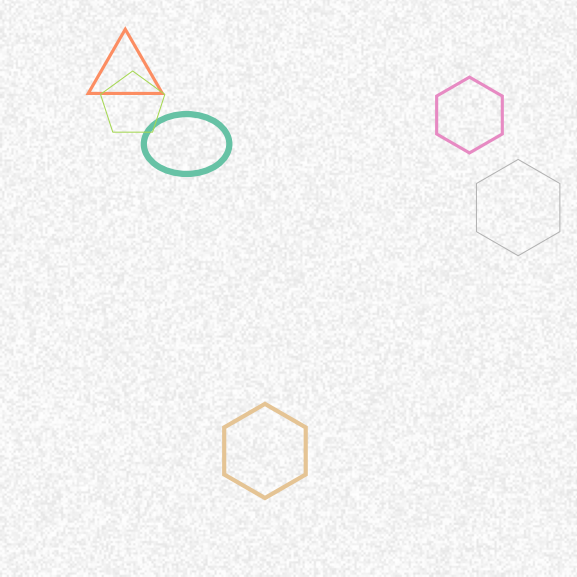[{"shape": "oval", "thickness": 3, "radius": 0.37, "center": [0.323, 0.75]}, {"shape": "triangle", "thickness": 1.5, "radius": 0.37, "center": [0.217, 0.874]}, {"shape": "hexagon", "thickness": 1.5, "radius": 0.33, "center": [0.813, 0.8]}, {"shape": "pentagon", "thickness": 0.5, "radius": 0.29, "center": [0.23, 0.818]}, {"shape": "hexagon", "thickness": 2, "radius": 0.41, "center": [0.459, 0.218]}, {"shape": "hexagon", "thickness": 0.5, "radius": 0.42, "center": [0.897, 0.64]}]